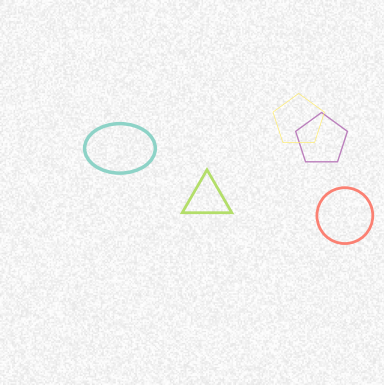[{"shape": "oval", "thickness": 2.5, "radius": 0.46, "center": [0.312, 0.615]}, {"shape": "circle", "thickness": 2, "radius": 0.36, "center": [0.896, 0.44]}, {"shape": "triangle", "thickness": 2, "radius": 0.37, "center": [0.538, 0.485]}, {"shape": "pentagon", "thickness": 1, "radius": 0.35, "center": [0.835, 0.637]}, {"shape": "pentagon", "thickness": 0.5, "radius": 0.35, "center": [0.776, 0.687]}]